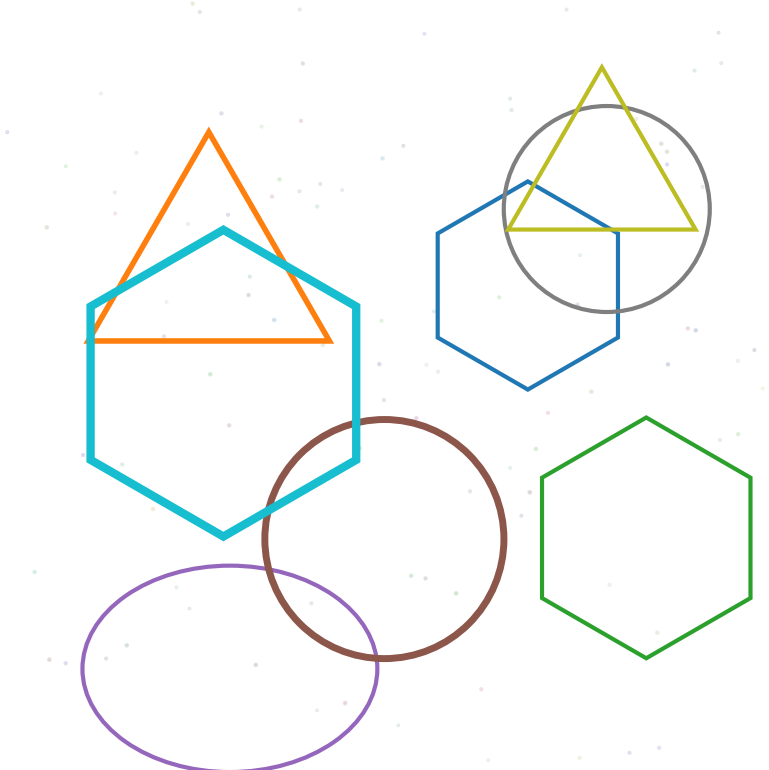[{"shape": "hexagon", "thickness": 1.5, "radius": 0.68, "center": [0.685, 0.629]}, {"shape": "triangle", "thickness": 2, "radius": 0.9, "center": [0.271, 0.648]}, {"shape": "hexagon", "thickness": 1.5, "radius": 0.78, "center": [0.839, 0.301]}, {"shape": "oval", "thickness": 1.5, "radius": 0.96, "center": [0.299, 0.131]}, {"shape": "circle", "thickness": 2.5, "radius": 0.78, "center": [0.499, 0.3]}, {"shape": "circle", "thickness": 1.5, "radius": 0.67, "center": [0.788, 0.729]}, {"shape": "triangle", "thickness": 1.5, "radius": 0.7, "center": [0.782, 0.772]}, {"shape": "hexagon", "thickness": 3, "radius": 1.0, "center": [0.29, 0.502]}]